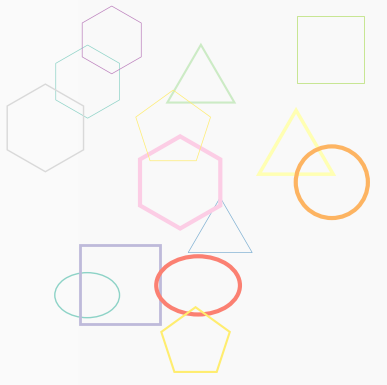[{"shape": "hexagon", "thickness": 0.5, "radius": 0.47, "center": [0.226, 0.788]}, {"shape": "oval", "thickness": 1, "radius": 0.42, "center": [0.225, 0.233]}, {"shape": "triangle", "thickness": 2.5, "radius": 0.55, "center": [0.764, 0.603]}, {"shape": "square", "thickness": 2, "radius": 0.51, "center": [0.31, 0.261]}, {"shape": "oval", "thickness": 3, "radius": 0.54, "center": [0.511, 0.259]}, {"shape": "triangle", "thickness": 0.5, "radius": 0.48, "center": [0.568, 0.392]}, {"shape": "circle", "thickness": 3, "radius": 0.47, "center": [0.856, 0.527]}, {"shape": "square", "thickness": 0.5, "radius": 0.44, "center": [0.853, 0.872]}, {"shape": "hexagon", "thickness": 3, "radius": 0.6, "center": [0.465, 0.526]}, {"shape": "hexagon", "thickness": 1, "radius": 0.57, "center": [0.117, 0.668]}, {"shape": "hexagon", "thickness": 0.5, "radius": 0.44, "center": [0.288, 0.896]}, {"shape": "triangle", "thickness": 1.5, "radius": 0.5, "center": [0.518, 0.784]}, {"shape": "pentagon", "thickness": 1.5, "radius": 0.46, "center": [0.505, 0.109]}, {"shape": "pentagon", "thickness": 0.5, "radius": 0.51, "center": [0.447, 0.665]}]